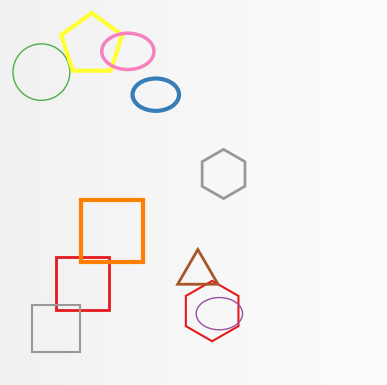[{"shape": "square", "thickness": 2, "radius": 0.34, "center": [0.212, 0.263]}, {"shape": "hexagon", "thickness": 1.5, "radius": 0.39, "center": [0.547, 0.192]}, {"shape": "oval", "thickness": 3, "radius": 0.3, "center": [0.402, 0.754]}, {"shape": "circle", "thickness": 1, "radius": 0.37, "center": [0.107, 0.813]}, {"shape": "oval", "thickness": 1, "radius": 0.3, "center": [0.566, 0.185]}, {"shape": "square", "thickness": 3, "radius": 0.4, "center": [0.288, 0.4]}, {"shape": "pentagon", "thickness": 3, "radius": 0.41, "center": [0.237, 0.883]}, {"shape": "triangle", "thickness": 2, "radius": 0.3, "center": [0.511, 0.292]}, {"shape": "oval", "thickness": 2.5, "radius": 0.34, "center": [0.33, 0.867]}, {"shape": "hexagon", "thickness": 2, "radius": 0.32, "center": [0.577, 0.548]}, {"shape": "square", "thickness": 1.5, "radius": 0.31, "center": [0.145, 0.147]}]